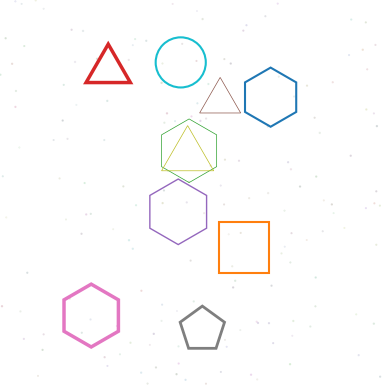[{"shape": "hexagon", "thickness": 1.5, "radius": 0.38, "center": [0.703, 0.748]}, {"shape": "square", "thickness": 1.5, "radius": 0.33, "center": [0.634, 0.356]}, {"shape": "hexagon", "thickness": 0.5, "radius": 0.41, "center": [0.491, 0.608]}, {"shape": "triangle", "thickness": 2.5, "radius": 0.33, "center": [0.281, 0.819]}, {"shape": "hexagon", "thickness": 1, "radius": 0.43, "center": [0.463, 0.45]}, {"shape": "triangle", "thickness": 0.5, "radius": 0.31, "center": [0.572, 0.737]}, {"shape": "hexagon", "thickness": 2.5, "radius": 0.41, "center": [0.237, 0.18]}, {"shape": "pentagon", "thickness": 2, "radius": 0.3, "center": [0.526, 0.144]}, {"shape": "triangle", "thickness": 0.5, "radius": 0.39, "center": [0.487, 0.596]}, {"shape": "circle", "thickness": 1.5, "radius": 0.33, "center": [0.469, 0.838]}]